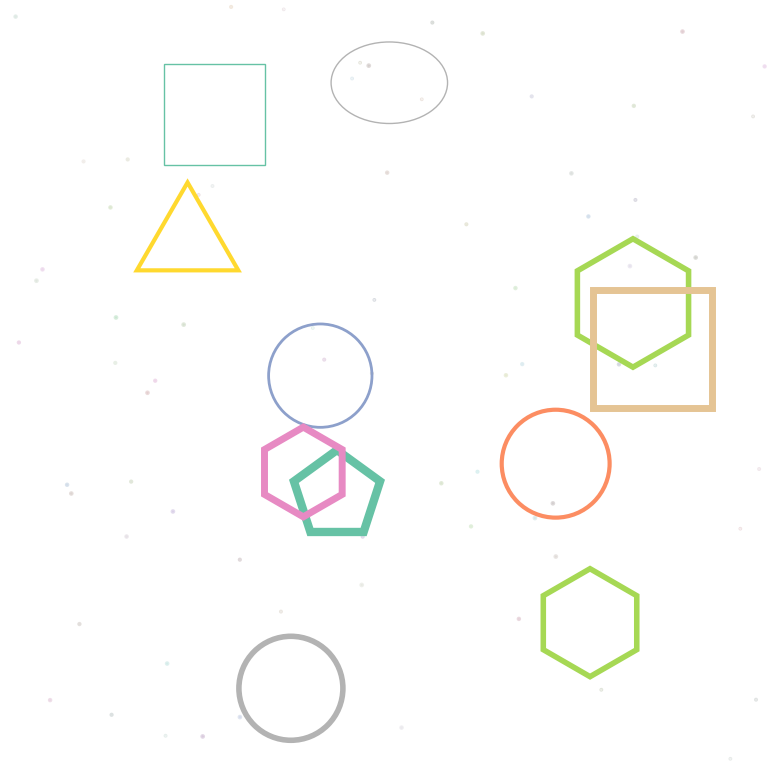[{"shape": "square", "thickness": 0.5, "radius": 0.33, "center": [0.278, 0.851]}, {"shape": "pentagon", "thickness": 3, "radius": 0.29, "center": [0.438, 0.357]}, {"shape": "circle", "thickness": 1.5, "radius": 0.35, "center": [0.722, 0.398]}, {"shape": "circle", "thickness": 1, "radius": 0.34, "center": [0.416, 0.512]}, {"shape": "hexagon", "thickness": 2.5, "radius": 0.29, "center": [0.394, 0.387]}, {"shape": "hexagon", "thickness": 2, "radius": 0.42, "center": [0.822, 0.607]}, {"shape": "hexagon", "thickness": 2, "radius": 0.35, "center": [0.766, 0.191]}, {"shape": "triangle", "thickness": 1.5, "radius": 0.38, "center": [0.244, 0.687]}, {"shape": "square", "thickness": 2.5, "radius": 0.39, "center": [0.847, 0.547]}, {"shape": "circle", "thickness": 2, "radius": 0.34, "center": [0.378, 0.106]}, {"shape": "oval", "thickness": 0.5, "radius": 0.38, "center": [0.506, 0.893]}]